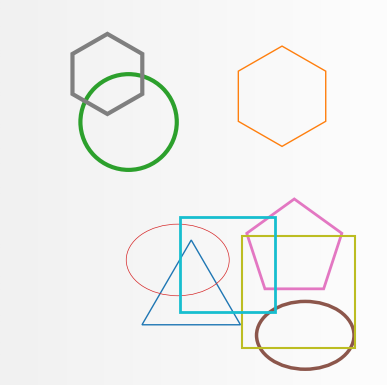[{"shape": "triangle", "thickness": 1, "radius": 0.73, "center": [0.494, 0.23]}, {"shape": "hexagon", "thickness": 1, "radius": 0.65, "center": [0.728, 0.75]}, {"shape": "circle", "thickness": 3, "radius": 0.62, "center": [0.332, 0.683]}, {"shape": "oval", "thickness": 0.5, "radius": 0.66, "center": [0.459, 0.325]}, {"shape": "oval", "thickness": 2.5, "radius": 0.63, "center": [0.788, 0.129]}, {"shape": "pentagon", "thickness": 2, "radius": 0.64, "center": [0.759, 0.354]}, {"shape": "hexagon", "thickness": 3, "radius": 0.52, "center": [0.277, 0.808]}, {"shape": "square", "thickness": 1.5, "radius": 0.73, "center": [0.771, 0.242]}, {"shape": "square", "thickness": 2, "radius": 0.62, "center": [0.587, 0.313]}]